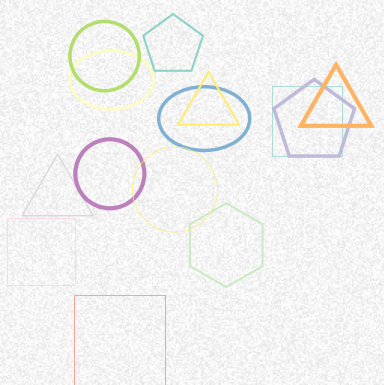[{"shape": "square", "thickness": 0.5, "radius": 0.45, "center": [0.798, 0.686]}, {"shape": "pentagon", "thickness": 1.5, "radius": 0.41, "center": [0.45, 0.882]}, {"shape": "oval", "thickness": 1.5, "radius": 0.55, "center": [0.29, 0.792]}, {"shape": "pentagon", "thickness": 2.5, "radius": 0.55, "center": [0.816, 0.684]}, {"shape": "square", "thickness": 0.5, "radius": 0.59, "center": [0.311, 0.116]}, {"shape": "oval", "thickness": 2.5, "radius": 0.59, "center": [0.53, 0.692]}, {"shape": "triangle", "thickness": 3, "radius": 0.53, "center": [0.873, 0.726]}, {"shape": "circle", "thickness": 2.5, "radius": 0.45, "center": [0.272, 0.854]}, {"shape": "square", "thickness": 0.5, "radius": 0.44, "center": [0.106, 0.347]}, {"shape": "triangle", "thickness": 1, "radius": 0.53, "center": [0.15, 0.493]}, {"shape": "circle", "thickness": 3, "radius": 0.45, "center": [0.285, 0.549]}, {"shape": "hexagon", "thickness": 1.5, "radius": 0.54, "center": [0.588, 0.363]}, {"shape": "circle", "thickness": 0.5, "radius": 0.55, "center": [0.454, 0.508]}, {"shape": "triangle", "thickness": 1.5, "radius": 0.46, "center": [0.542, 0.722]}]